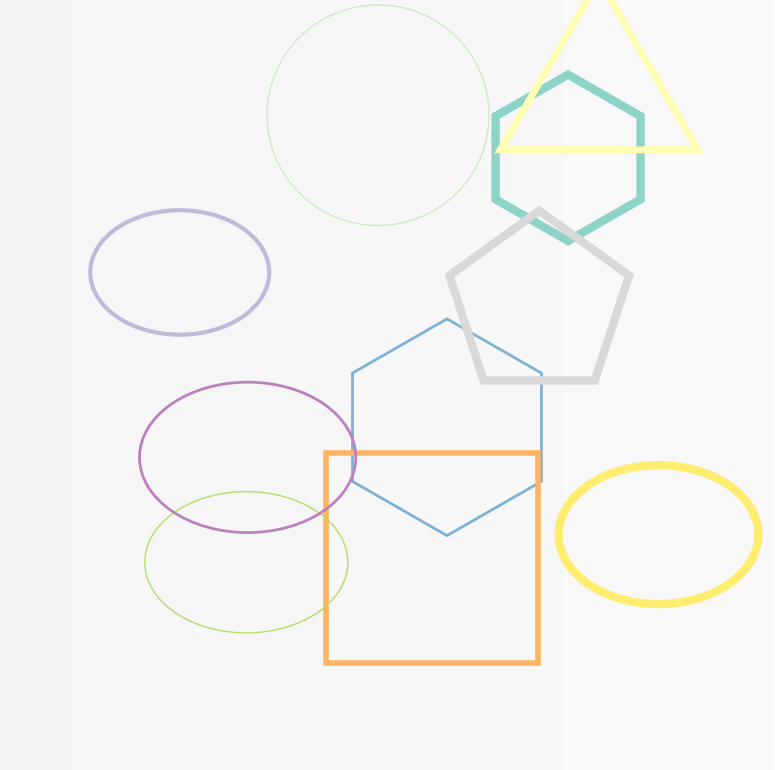[{"shape": "hexagon", "thickness": 3, "radius": 0.54, "center": [0.733, 0.795]}, {"shape": "triangle", "thickness": 2.5, "radius": 0.74, "center": [0.773, 0.879]}, {"shape": "oval", "thickness": 1.5, "radius": 0.58, "center": [0.232, 0.646]}, {"shape": "hexagon", "thickness": 1, "radius": 0.7, "center": [0.577, 0.445]}, {"shape": "square", "thickness": 2, "radius": 0.68, "center": [0.558, 0.275]}, {"shape": "oval", "thickness": 0.5, "radius": 0.66, "center": [0.318, 0.27]}, {"shape": "pentagon", "thickness": 3, "radius": 0.61, "center": [0.696, 0.604]}, {"shape": "oval", "thickness": 1, "radius": 0.7, "center": [0.32, 0.406]}, {"shape": "circle", "thickness": 0.5, "radius": 0.72, "center": [0.488, 0.85]}, {"shape": "oval", "thickness": 3, "radius": 0.64, "center": [0.85, 0.306]}]